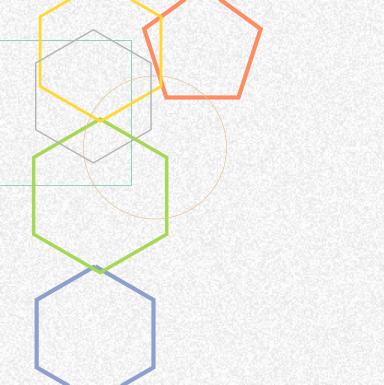[{"shape": "square", "thickness": 0.5, "radius": 0.94, "center": [0.153, 0.708]}, {"shape": "pentagon", "thickness": 3, "radius": 0.8, "center": [0.526, 0.876]}, {"shape": "hexagon", "thickness": 3, "radius": 0.88, "center": [0.247, 0.133]}, {"shape": "hexagon", "thickness": 2.5, "radius": 1.0, "center": [0.26, 0.491]}, {"shape": "hexagon", "thickness": 2, "radius": 0.91, "center": [0.261, 0.866]}, {"shape": "circle", "thickness": 0.5, "radius": 0.93, "center": [0.403, 0.617]}, {"shape": "hexagon", "thickness": 1, "radius": 0.86, "center": [0.243, 0.75]}]